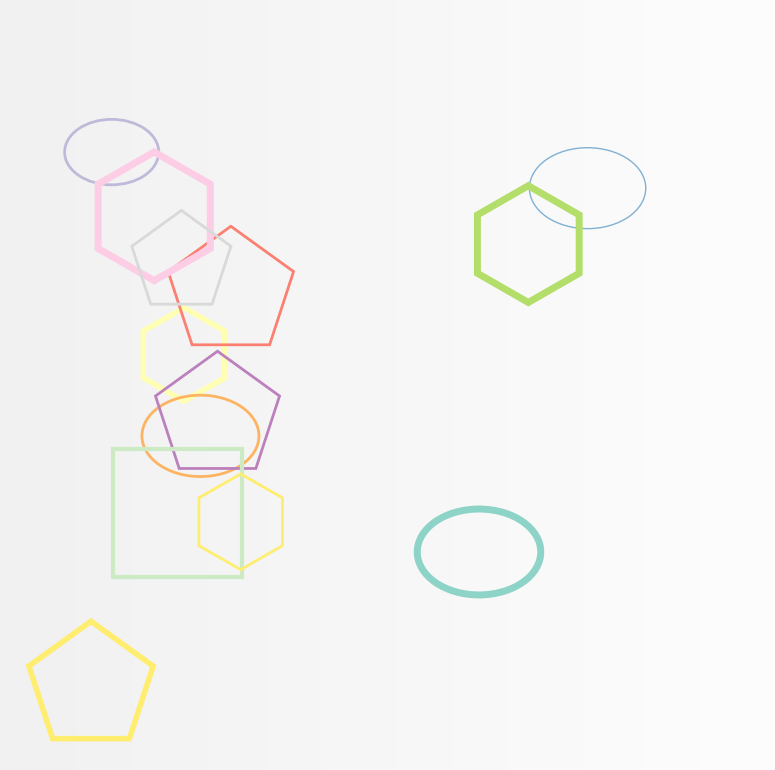[{"shape": "oval", "thickness": 2.5, "radius": 0.4, "center": [0.618, 0.283]}, {"shape": "hexagon", "thickness": 2, "radius": 0.3, "center": [0.237, 0.54]}, {"shape": "oval", "thickness": 1, "radius": 0.3, "center": [0.144, 0.802]}, {"shape": "pentagon", "thickness": 1, "radius": 0.43, "center": [0.298, 0.621]}, {"shape": "oval", "thickness": 0.5, "radius": 0.38, "center": [0.758, 0.756]}, {"shape": "oval", "thickness": 1, "radius": 0.38, "center": [0.259, 0.434]}, {"shape": "hexagon", "thickness": 2.5, "radius": 0.38, "center": [0.682, 0.683]}, {"shape": "hexagon", "thickness": 2.5, "radius": 0.42, "center": [0.199, 0.719]}, {"shape": "pentagon", "thickness": 1, "radius": 0.34, "center": [0.234, 0.659]}, {"shape": "pentagon", "thickness": 1, "radius": 0.42, "center": [0.281, 0.46]}, {"shape": "square", "thickness": 1.5, "radius": 0.42, "center": [0.229, 0.334]}, {"shape": "hexagon", "thickness": 1, "radius": 0.31, "center": [0.311, 0.322]}, {"shape": "pentagon", "thickness": 2, "radius": 0.42, "center": [0.117, 0.109]}]